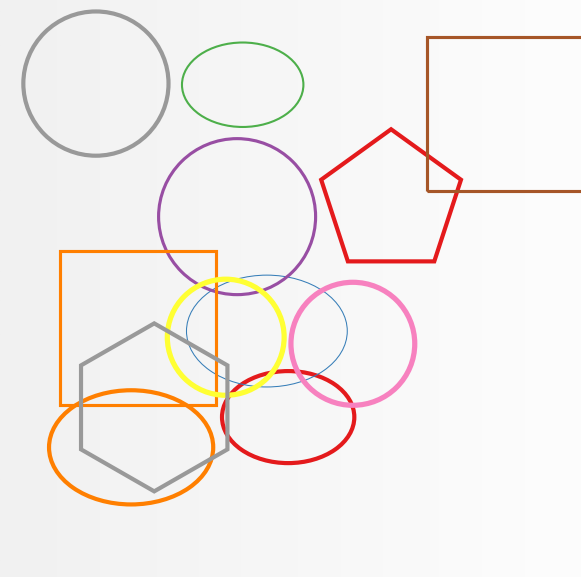[{"shape": "pentagon", "thickness": 2, "radius": 0.63, "center": [0.673, 0.649]}, {"shape": "oval", "thickness": 2, "radius": 0.57, "center": [0.496, 0.277]}, {"shape": "oval", "thickness": 0.5, "radius": 0.69, "center": [0.459, 0.426]}, {"shape": "oval", "thickness": 1, "radius": 0.52, "center": [0.418, 0.852]}, {"shape": "circle", "thickness": 1.5, "radius": 0.68, "center": [0.408, 0.624]}, {"shape": "square", "thickness": 1.5, "radius": 0.67, "center": [0.238, 0.431]}, {"shape": "oval", "thickness": 2, "radius": 0.71, "center": [0.226, 0.225]}, {"shape": "circle", "thickness": 2.5, "radius": 0.5, "center": [0.388, 0.415]}, {"shape": "square", "thickness": 1.5, "radius": 0.67, "center": [0.868, 0.802]}, {"shape": "circle", "thickness": 2.5, "radius": 0.53, "center": [0.607, 0.404]}, {"shape": "circle", "thickness": 2, "radius": 0.62, "center": [0.165, 0.854]}, {"shape": "hexagon", "thickness": 2, "radius": 0.73, "center": [0.265, 0.294]}]